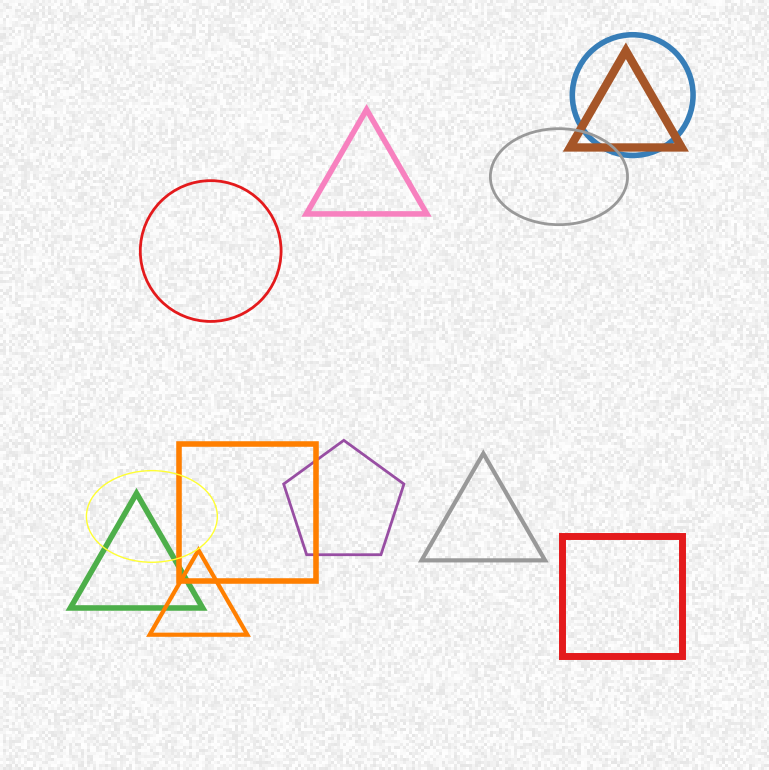[{"shape": "circle", "thickness": 1, "radius": 0.46, "center": [0.274, 0.674]}, {"shape": "square", "thickness": 2.5, "radius": 0.39, "center": [0.807, 0.225]}, {"shape": "circle", "thickness": 2, "radius": 0.39, "center": [0.822, 0.876]}, {"shape": "triangle", "thickness": 2, "radius": 0.5, "center": [0.177, 0.26]}, {"shape": "pentagon", "thickness": 1, "radius": 0.41, "center": [0.446, 0.346]}, {"shape": "square", "thickness": 2, "radius": 0.44, "center": [0.322, 0.334]}, {"shape": "triangle", "thickness": 1.5, "radius": 0.37, "center": [0.258, 0.212]}, {"shape": "oval", "thickness": 0.5, "radius": 0.43, "center": [0.197, 0.329]}, {"shape": "triangle", "thickness": 3, "radius": 0.42, "center": [0.813, 0.85]}, {"shape": "triangle", "thickness": 2, "radius": 0.45, "center": [0.476, 0.767]}, {"shape": "oval", "thickness": 1, "radius": 0.45, "center": [0.726, 0.771]}, {"shape": "triangle", "thickness": 1.5, "radius": 0.46, "center": [0.628, 0.319]}]